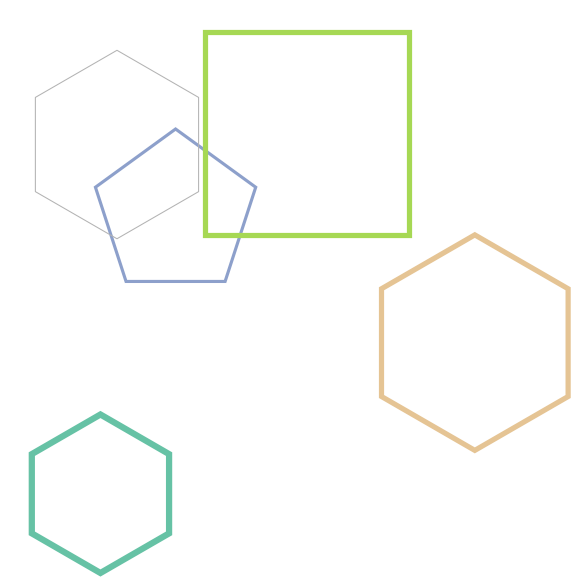[{"shape": "hexagon", "thickness": 3, "radius": 0.69, "center": [0.174, 0.144]}, {"shape": "pentagon", "thickness": 1.5, "radius": 0.73, "center": [0.304, 0.63]}, {"shape": "square", "thickness": 2.5, "radius": 0.88, "center": [0.532, 0.768]}, {"shape": "hexagon", "thickness": 2.5, "radius": 0.93, "center": [0.822, 0.406]}, {"shape": "hexagon", "thickness": 0.5, "radius": 0.82, "center": [0.203, 0.749]}]